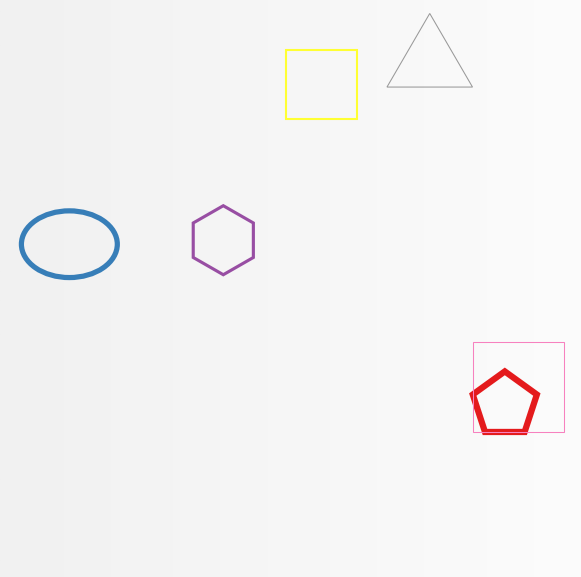[{"shape": "pentagon", "thickness": 3, "radius": 0.29, "center": [0.868, 0.298]}, {"shape": "oval", "thickness": 2.5, "radius": 0.41, "center": [0.119, 0.576]}, {"shape": "hexagon", "thickness": 1.5, "radius": 0.3, "center": [0.384, 0.583]}, {"shape": "square", "thickness": 1, "radius": 0.3, "center": [0.553, 0.853]}, {"shape": "square", "thickness": 0.5, "radius": 0.39, "center": [0.892, 0.329]}, {"shape": "triangle", "thickness": 0.5, "radius": 0.42, "center": [0.739, 0.891]}]